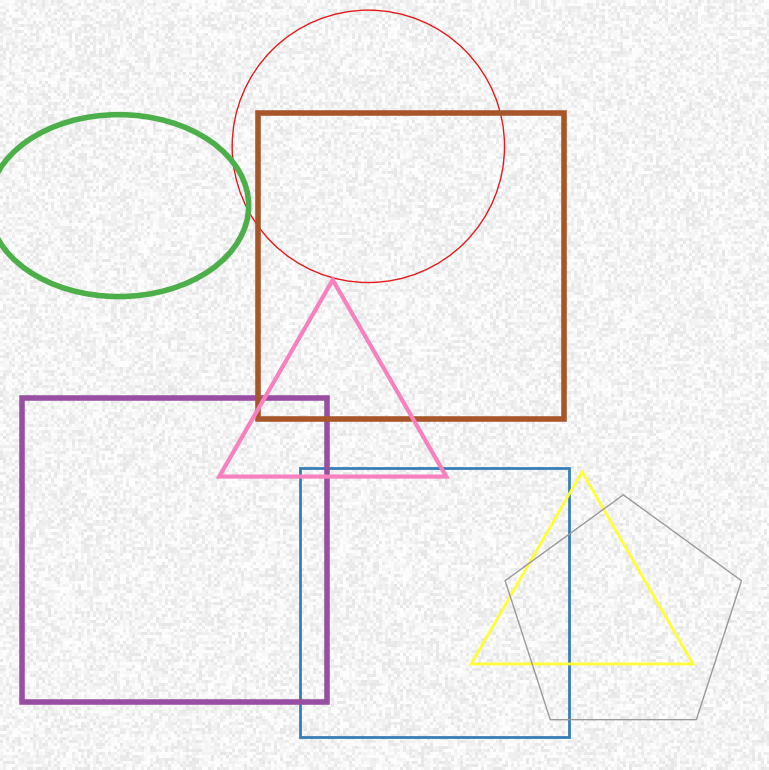[{"shape": "circle", "thickness": 0.5, "radius": 0.88, "center": [0.478, 0.81]}, {"shape": "square", "thickness": 1, "radius": 0.87, "center": [0.564, 0.218]}, {"shape": "oval", "thickness": 2, "radius": 0.84, "center": [0.154, 0.733]}, {"shape": "square", "thickness": 2, "radius": 0.99, "center": [0.227, 0.286]}, {"shape": "triangle", "thickness": 1, "radius": 0.83, "center": [0.756, 0.221]}, {"shape": "square", "thickness": 2, "radius": 0.99, "center": [0.534, 0.655]}, {"shape": "triangle", "thickness": 1.5, "radius": 0.85, "center": [0.432, 0.466]}, {"shape": "pentagon", "thickness": 0.5, "radius": 0.81, "center": [0.809, 0.196]}]